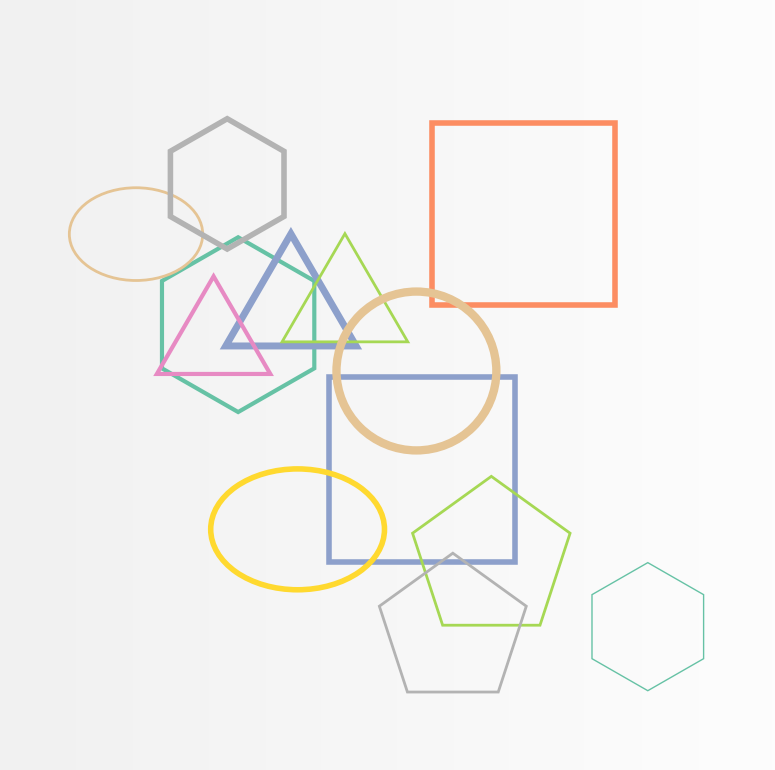[{"shape": "hexagon", "thickness": 0.5, "radius": 0.42, "center": [0.836, 0.186]}, {"shape": "hexagon", "thickness": 1.5, "radius": 0.57, "center": [0.307, 0.578]}, {"shape": "square", "thickness": 2, "radius": 0.59, "center": [0.675, 0.723]}, {"shape": "triangle", "thickness": 2.5, "radius": 0.49, "center": [0.375, 0.599]}, {"shape": "square", "thickness": 2, "radius": 0.6, "center": [0.544, 0.391]}, {"shape": "triangle", "thickness": 1.5, "radius": 0.42, "center": [0.276, 0.557]}, {"shape": "triangle", "thickness": 1, "radius": 0.47, "center": [0.445, 0.603]}, {"shape": "pentagon", "thickness": 1, "radius": 0.53, "center": [0.634, 0.274]}, {"shape": "oval", "thickness": 2, "radius": 0.56, "center": [0.384, 0.313]}, {"shape": "circle", "thickness": 3, "radius": 0.52, "center": [0.537, 0.518]}, {"shape": "oval", "thickness": 1, "radius": 0.43, "center": [0.176, 0.696]}, {"shape": "hexagon", "thickness": 2, "radius": 0.42, "center": [0.293, 0.761]}, {"shape": "pentagon", "thickness": 1, "radius": 0.5, "center": [0.584, 0.182]}]